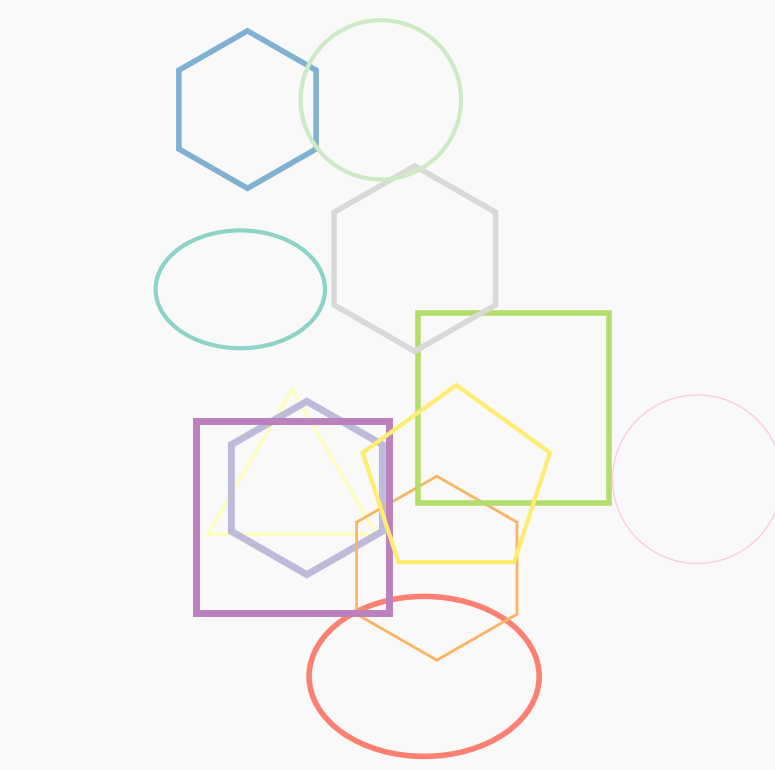[{"shape": "oval", "thickness": 1.5, "radius": 0.55, "center": [0.31, 0.624]}, {"shape": "triangle", "thickness": 1, "radius": 0.63, "center": [0.377, 0.369]}, {"shape": "hexagon", "thickness": 2.5, "radius": 0.56, "center": [0.396, 0.366]}, {"shape": "oval", "thickness": 2, "radius": 0.74, "center": [0.547, 0.122]}, {"shape": "hexagon", "thickness": 2, "radius": 0.51, "center": [0.319, 0.858]}, {"shape": "hexagon", "thickness": 1, "radius": 0.6, "center": [0.564, 0.262]}, {"shape": "square", "thickness": 2, "radius": 0.62, "center": [0.662, 0.47]}, {"shape": "circle", "thickness": 0.5, "radius": 0.55, "center": [0.9, 0.378]}, {"shape": "hexagon", "thickness": 2, "radius": 0.6, "center": [0.535, 0.664]}, {"shape": "square", "thickness": 2.5, "radius": 0.62, "center": [0.378, 0.329]}, {"shape": "circle", "thickness": 1.5, "radius": 0.52, "center": [0.491, 0.87]}, {"shape": "pentagon", "thickness": 1.5, "radius": 0.64, "center": [0.589, 0.373]}]